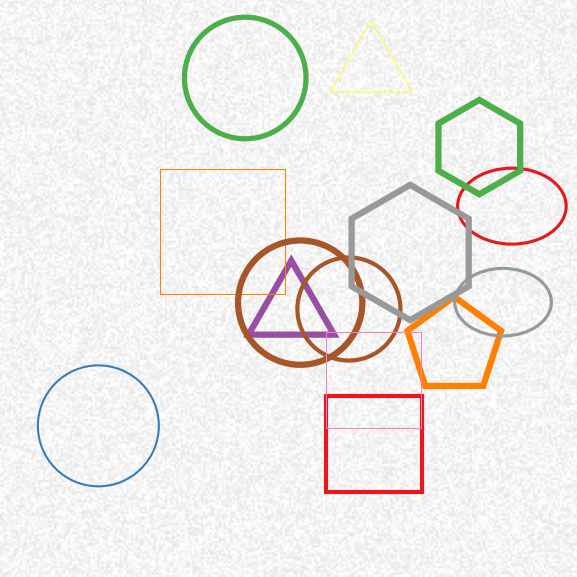[{"shape": "oval", "thickness": 1.5, "radius": 0.47, "center": [0.886, 0.642]}, {"shape": "square", "thickness": 2, "radius": 0.41, "center": [0.647, 0.23]}, {"shape": "circle", "thickness": 1, "radius": 0.52, "center": [0.17, 0.262]}, {"shape": "circle", "thickness": 2.5, "radius": 0.53, "center": [0.425, 0.864]}, {"shape": "hexagon", "thickness": 3, "radius": 0.41, "center": [0.83, 0.744]}, {"shape": "triangle", "thickness": 3, "radius": 0.43, "center": [0.504, 0.462]}, {"shape": "pentagon", "thickness": 3, "radius": 0.43, "center": [0.787, 0.4]}, {"shape": "square", "thickness": 0.5, "radius": 0.54, "center": [0.385, 0.598]}, {"shape": "triangle", "thickness": 0.5, "radius": 0.41, "center": [0.643, 0.881]}, {"shape": "circle", "thickness": 2, "radius": 0.45, "center": [0.604, 0.464]}, {"shape": "circle", "thickness": 3, "radius": 0.54, "center": [0.52, 0.475]}, {"shape": "square", "thickness": 0.5, "radius": 0.41, "center": [0.647, 0.341]}, {"shape": "hexagon", "thickness": 3, "radius": 0.59, "center": [0.71, 0.562]}, {"shape": "oval", "thickness": 1.5, "radius": 0.42, "center": [0.871, 0.476]}]